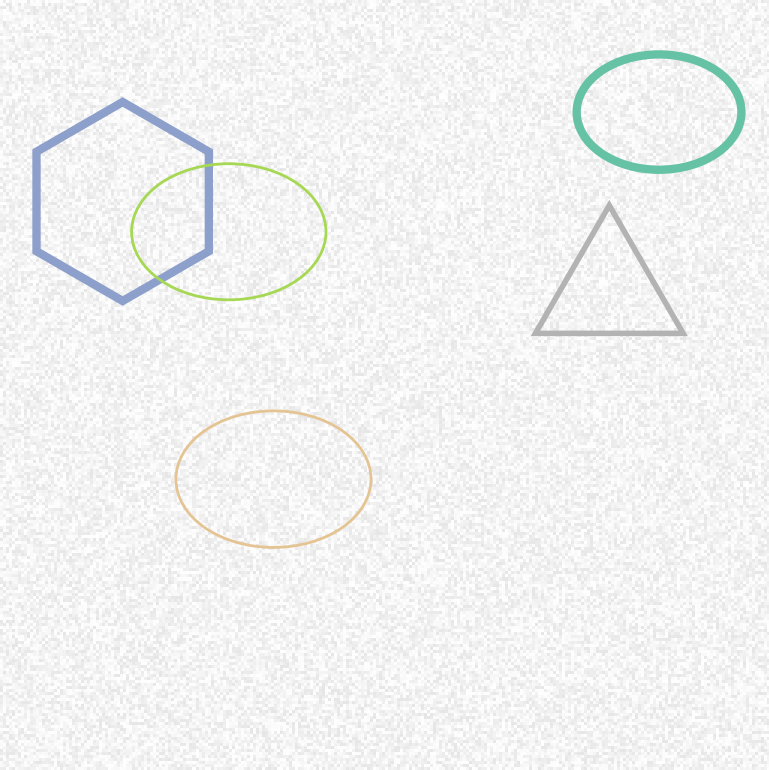[{"shape": "oval", "thickness": 3, "radius": 0.54, "center": [0.856, 0.854]}, {"shape": "hexagon", "thickness": 3, "radius": 0.65, "center": [0.159, 0.738]}, {"shape": "oval", "thickness": 1, "radius": 0.63, "center": [0.297, 0.699]}, {"shape": "oval", "thickness": 1, "radius": 0.63, "center": [0.355, 0.378]}, {"shape": "triangle", "thickness": 2, "radius": 0.55, "center": [0.791, 0.622]}]